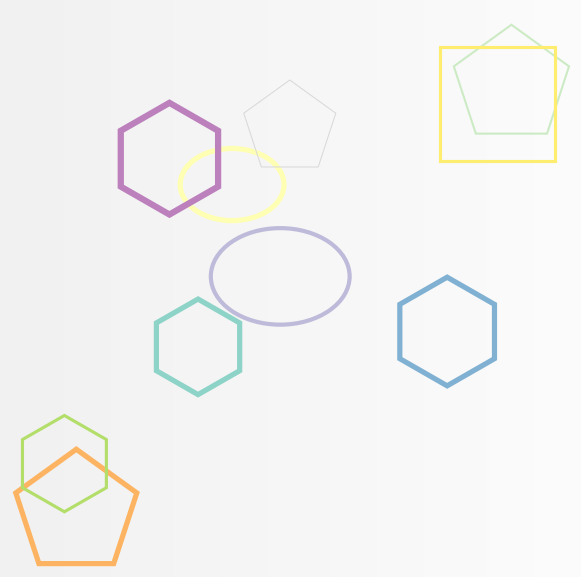[{"shape": "hexagon", "thickness": 2.5, "radius": 0.41, "center": [0.341, 0.399]}, {"shape": "oval", "thickness": 2.5, "radius": 0.45, "center": [0.399, 0.68]}, {"shape": "oval", "thickness": 2, "radius": 0.6, "center": [0.482, 0.521]}, {"shape": "hexagon", "thickness": 2.5, "radius": 0.47, "center": [0.769, 0.425]}, {"shape": "pentagon", "thickness": 2.5, "radius": 0.55, "center": [0.131, 0.112]}, {"shape": "hexagon", "thickness": 1.5, "radius": 0.42, "center": [0.111, 0.196]}, {"shape": "pentagon", "thickness": 0.5, "radius": 0.42, "center": [0.499, 0.777]}, {"shape": "hexagon", "thickness": 3, "radius": 0.48, "center": [0.292, 0.724]}, {"shape": "pentagon", "thickness": 1, "radius": 0.52, "center": [0.88, 0.852]}, {"shape": "square", "thickness": 1.5, "radius": 0.5, "center": [0.856, 0.819]}]